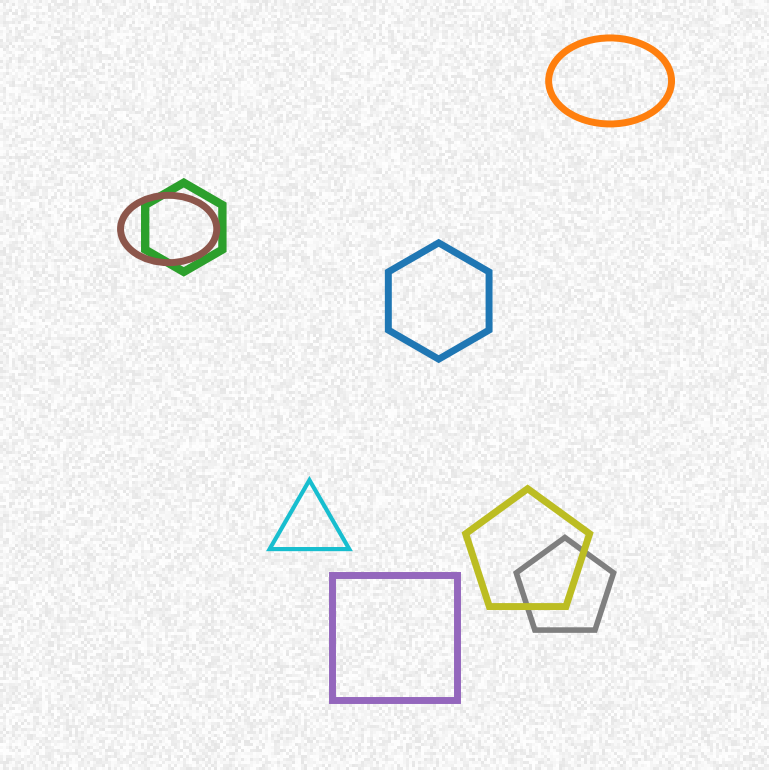[{"shape": "hexagon", "thickness": 2.5, "radius": 0.38, "center": [0.57, 0.609]}, {"shape": "oval", "thickness": 2.5, "radius": 0.4, "center": [0.792, 0.895]}, {"shape": "hexagon", "thickness": 3, "radius": 0.29, "center": [0.239, 0.705]}, {"shape": "square", "thickness": 2.5, "radius": 0.41, "center": [0.512, 0.172]}, {"shape": "oval", "thickness": 2.5, "radius": 0.31, "center": [0.219, 0.703]}, {"shape": "pentagon", "thickness": 2, "radius": 0.33, "center": [0.734, 0.235]}, {"shape": "pentagon", "thickness": 2.5, "radius": 0.42, "center": [0.685, 0.281]}, {"shape": "triangle", "thickness": 1.5, "radius": 0.3, "center": [0.402, 0.317]}]